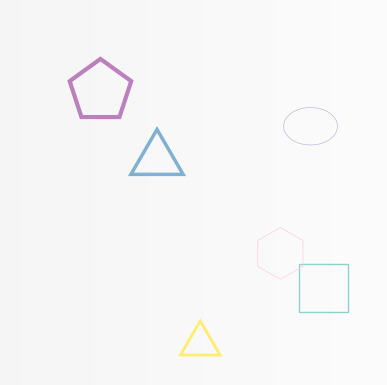[{"shape": "square", "thickness": 1, "radius": 0.31, "center": [0.834, 0.251]}, {"shape": "oval", "thickness": 0.5, "radius": 0.35, "center": [0.801, 0.672]}, {"shape": "triangle", "thickness": 2.5, "radius": 0.39, "center": [0.405, 0.586]}, {"shape": "hexagon", "thickness": 0.5, "radius": 0.34, "center": [0.724, 0.342]}, {"shape": "pentagon", "thickness": 3, "radius": 0.42, "center": [0.259, 0.763]}, {"shape": "triangle", "thickness": 2, "radius": 0.29, "center": [0.517, 0.107]}]